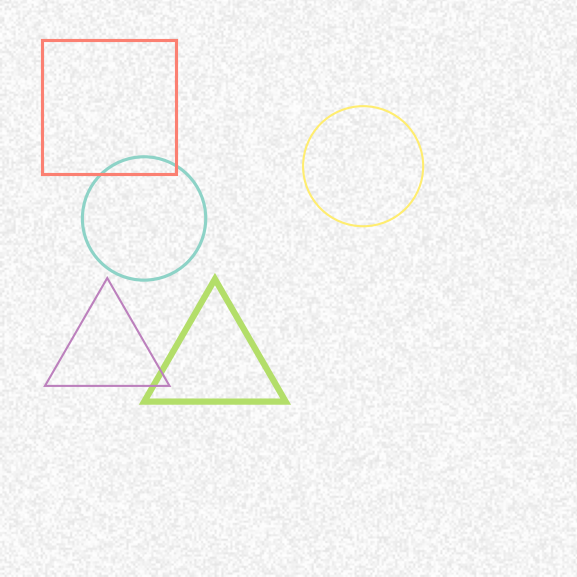[{"shape": "circle", "thickness": 1.5, "radius": 0.53, "center": [0.249, 0.621]}, {"shape": "square", "thickness": 1.5, "radius": 0.58, "center": [0.189, 0.813]}, {"shape": "triangle", "thickness": 3, "radius": 0.71, "center": [0.372, 0.374]}, {"shape": "triangle", "thickness": 1, "radius": 0.62, "center": [0.186, 0.393]}, {"shape": "circle", "thickness": 1, "radius": 0.52, "center": [0.629, 0.711]}]